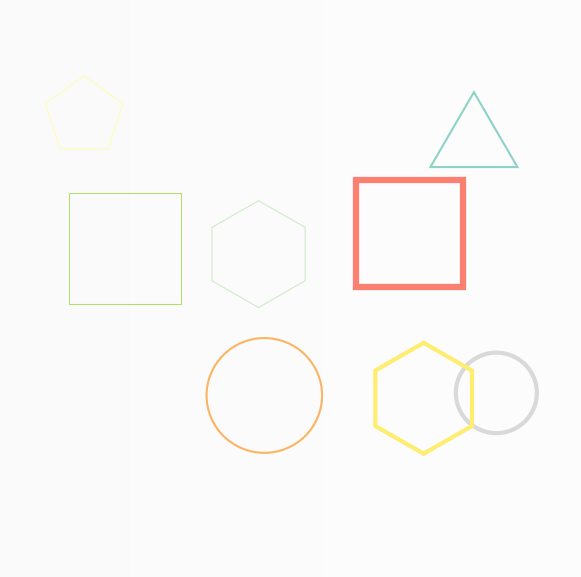[{"shape": "triangle", "thickness": 1, "radius": 0.43, "center": [0.815, 0.753]}, {"shape": "pentagon", "thickness": 0.5, "radius": 0.35, "center": [0.145, 0.798]}, {"shape": "square", "thickness": 3, "radius": 0.46, "center": [0.704, 0.595]}, {"shape": "circle", "thickness": 1, "radius": 0.5, "center": [0.455, 0.314]}, {"shape": "square", "thickness": 0.5, "radius": 0.48, "center": [0.215, 0.569]}, {"shape": "circle", "thickness": 2, "radius": 0.35, "center": [0.854, 0.319]}, {"shape": "hexagon", "thickness": 0.5, "radius": 0.46, "center": [0.445, 0.559]}, {"shape": "hexagon", "thickness": 2, "radius": 0.48, "center": [0.729, 0.309]}]